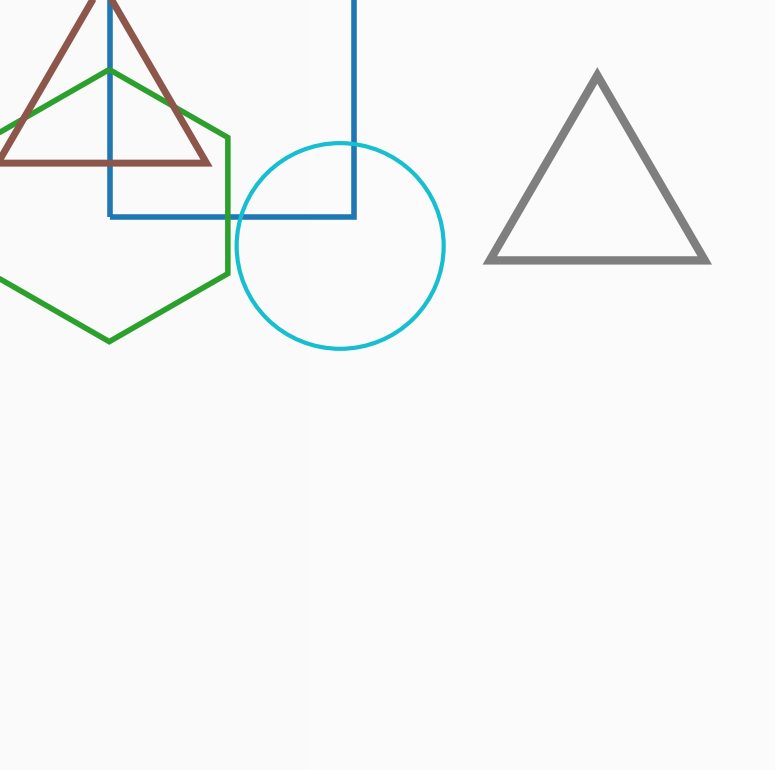[{"shape": "square", "thickness": 2, "radius": 0.79, "center": [0.299, 0.876]}, {"shape": "hexagon", "thickness": 2, "radius": 0.88, "center": [0.141, 0.733]}, {"shape": "triangle", "thickness": 2.5, "radius": 0.78, "center": [0.132, 0.866]}, {"shape": "triangle", "thickness": 3, "radius": 0.8, "center": [0.771, 0.742]}, {"shape": "circle", "thickness": 1.5, "radius": 0.67, "center": [0.439, 0.681]}]